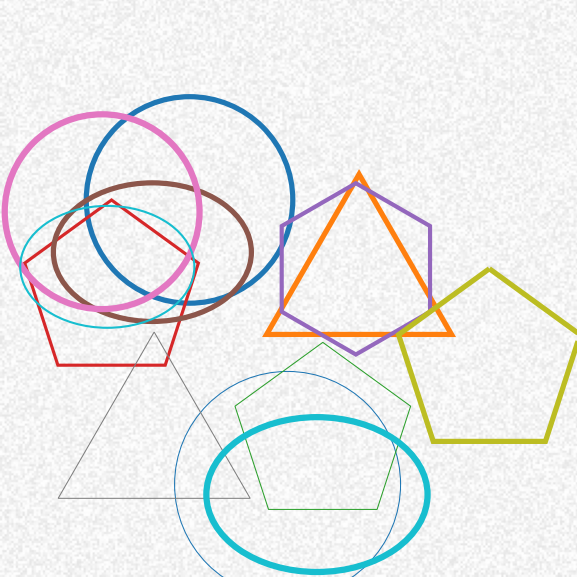[{"shape": "circle", "thickness": 0.5, "radius": 0.98, "center": [0.498, 0.16]}, {"shape": "circle", "thickness": 2.5, "radius": 0.89, "center": [0.328, 0.653]}, {"shape": "triangle", "thickness": 2.5, "radius": 0.92, "center": [0.622, 0.512]}, {"shape": "pentagon", "thickness": 0.5, "radius": 0.8, "center": [0.559, 0.246]}, {"shape": "pentagon", "thickness": 1.5, "radius": 0.79, "center": [0.193, 0.495]}, {"shape": "hexagon", "thickness": 2, "radius": 0.74, "center": [0.616, 0.534]}, {"shape": "oval", "thickness": 2.5, "radius": 0.86, "center": [0.264, 0.563]}, {"shape": "circle", "thickness": 3, "radius": 0.84, "center": [0.177, 0.633]}, {"shape": "triangle", "thickness": 0.5, "radius": 0.96, "center": [0.267, 0.232]}, {"shape": "pentagon", "thickness": 2.5, "radius": 0.83, "center": [0.847, 0.369]}, {"shape": "oval", "thickness": 3, "radius": 0.96, "center": [0.549, 0.143]}, {"shape": "oval", "thickness": 1, "radius": 0.75, "center": [0.186, 0.537]}]